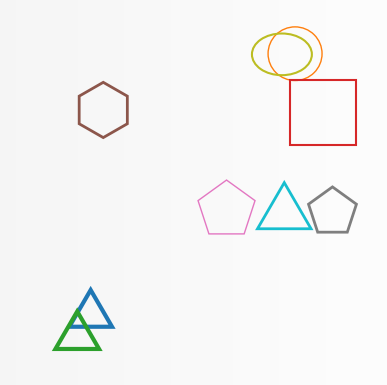[{"shape": "triangle", "thickness": 3, "radius": 0.32, "center": [0.234, 0.183]}, {"shape": "circle", "thickness": 1, "radius": 0.35, "center": [0.761, 0.861]}, {"shape": "triangle", "thickness": 3, "radius": 0.32, "center": [0.199, 0.126]}, {"shape": "square", "thickness": 1.5, "radius": 0.42, "center": [0.834, 0.707]}, {"shape": "hexagon", "thickness": 2, "radius": 0.36, "center": [0.266, 0.714]}, {"shape": "pentagon", "thickness": 1, "radius": 0.39, "center": [0.585, 0.455]}, {"shape": "pentagon", "thickness": 2, "radius": 0.32, "center": [0.858, 0.45]}, {"shape": "oval", "thickness": 1.5, "radius": 0.39, "center": [0.728, 0.859]}, {"shape": "triangle", "thickness": 2, "radius": 0.4, "center": [0.734, 0.446]}]